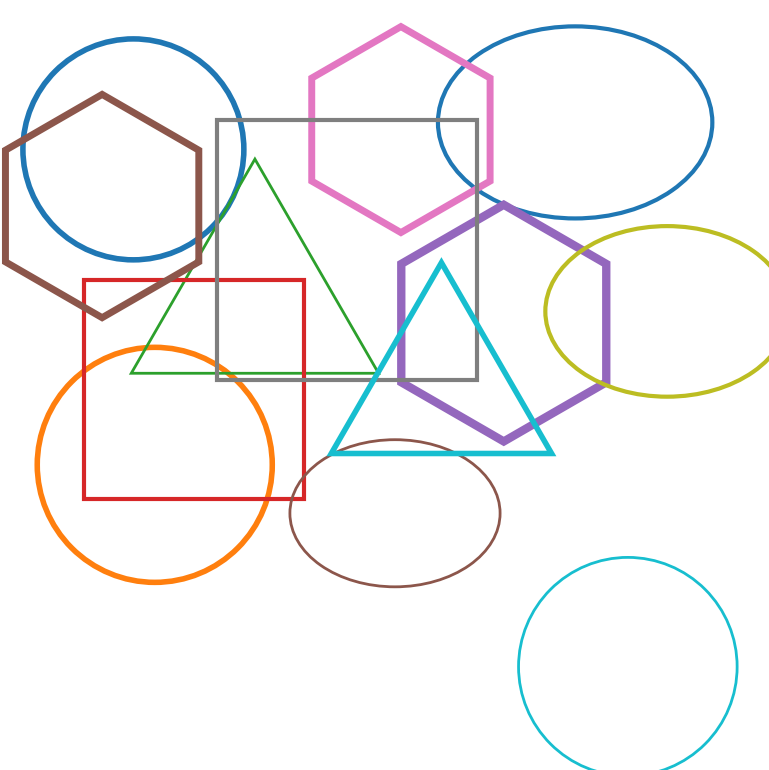[{"shape": "circle", "thickness": 2, "radius": 0.72, "center": [0.173, 0.806]}, {"shape": "oval", "thickness": 1.5, "radius": 0.89, "center": [0.747, 0.841]}, {"shape": "circle", "thickness": 2, "radius": 0.76, "center": [0.201, 0.396]}, {"shape": "triangle", "thickness": 1, "radius": 0.93, "center": [0.331, 0.608]}, {"shape": "square", "thickness": 1.5, "radius": 0.71, "center": [0.252, 0.494]}, {"shape": "hexagon", "thickness": 3, "radius": 0.77, "center": [0.654, 0.58]}, {"shape": "oval", "thickness": 1, "radius": 0.68, "center": [0.513, 0.333]}, {"shape": "hexagon", "thickness": 2.5, "radius": 0.72, "center": [0.133, 0.732]}, {"shape": "hexagon", "thickness": 2.5, "radius": 0.67, "center": [0.521, 0.832]}, {"shape": "square", "thickness": 1.5, "radius": 0.84, "center": [0.45, 0.676]}, {"shape": "oval", "thickness": 1.5, "radius": 0.79, "center": [0.866, 0.596]}, {"shape": "circle", "thickness": 1, "radius": 0.71, "center": [0.815, 0.134]}, {"shape": "triangle", "thickness": 2, "radius": 0.83, "center": [0.573, 0.494]}]